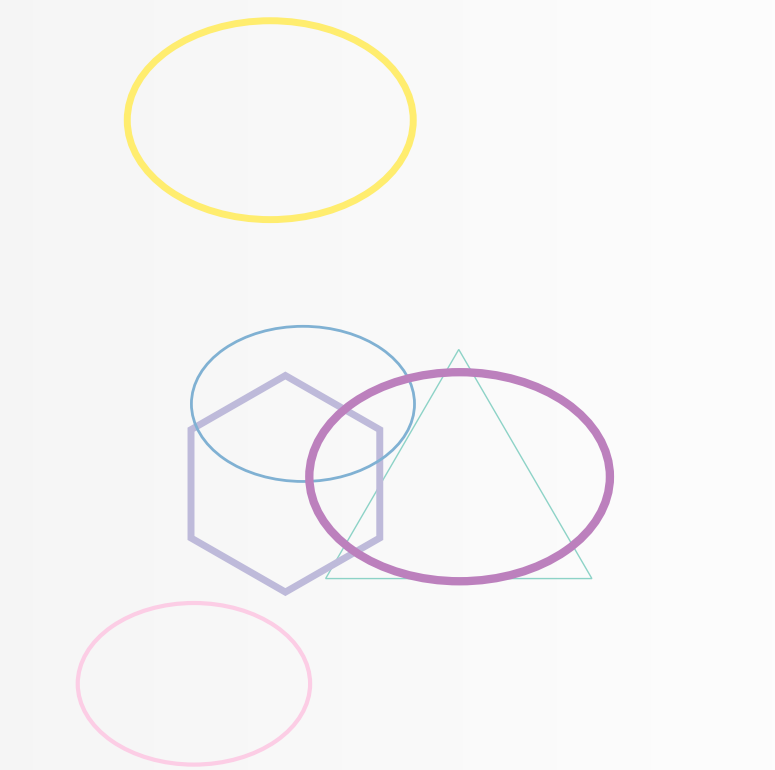[{"shape": "triangle", "thickness": 0.5, "radius": 0.99, "center": [0.592, 0.348]}, {"shape": "hexagon", "thickness": 2.5, "radius": 0.7, "center": [0.368, 0.372]}, {"shape": "oval", "thickness": 1, "radius": 0.72, "center": [0.391, 0.475]}, {"shape": "oval", "thickness": 1.5, "radius": 0.75, "center": [0.25, 0.112]}, {"shape": "oval", "thickness": 3, "radius": 0.97, "center": [0.593, 0.381]}, {"shape": "oval", "thickness": 2.5, "radius": 0.92, "center": [0.349, 0.844]}]